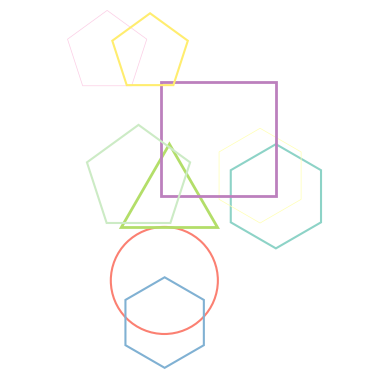[{"shape": "hexagon", "thickness": 1.5, "radius": 0.68, "center": [0.717, 0.49]}, {"shape": "hexagon", "thickness": 0.5, "radius": 0.62, "center": [0.676, 0.544]}, {"shape": "circle", "thickness": 1.5, "radius": 0.7, "center": [0.427, 0.272]}, {"shape": "hexagon", "thickness": 1.5, "radius": 0.59, "center": [0.428, 0.162]}, {"shape": "triangle", "thickness": 2, "radius": 0.72, "center": [0.44, 0.481]}, {"shape": "pentagon", "thickness": 0.5, "radius": 0.54, "center": [0.278, 0.865]}, {"shape": "square", "thickness": 2, "radius": 0.74, "center": [0.568, 0.639]}, {"shape": "pentagon", "thickness": 1.5, "radius": 0.7, "center": [0.36, 0.535]}, {"shape": "pentagon", "thickness": 1.5, "radius": 0.52, "center": [0.39, 0.862]}]